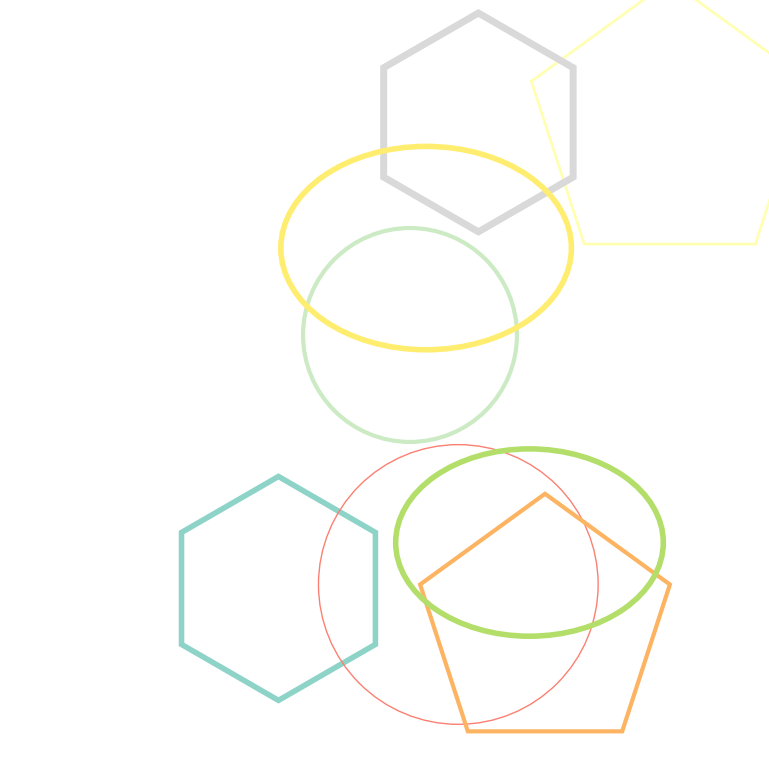[{"shape": "hexagon", "thickness": 2, "radius": 0.73, "center": [0.362, 0.236]}, {"shape": "pentagon", "thickness": 1, "radius": 0.95, "center": [0.87, 0.836]}, {"shape": "circle", "thickness": 0.5, "radius": 0.91, "center": [0.595, 0.241]}, {"shape": "pentagon", "thickness": 1.5, "radius": 0.85, "center": [0.708, 0.188]}, {"shape": "oval", "thickness": 2, "radius": 0.87, "center": [0.688, 0.295]}, {"shape": "hexagon", "thickness": 2.5, "radius": 0.71, "center": [0.621, 0.841]}, {"shape": "circle", "thickness": 1.5, "radius": 0.69, "center": [0.532, 0.565]}, {"shape": "oval", "thickness": 2, "radius": 0.94, "center": [0.553, 0.678]}]